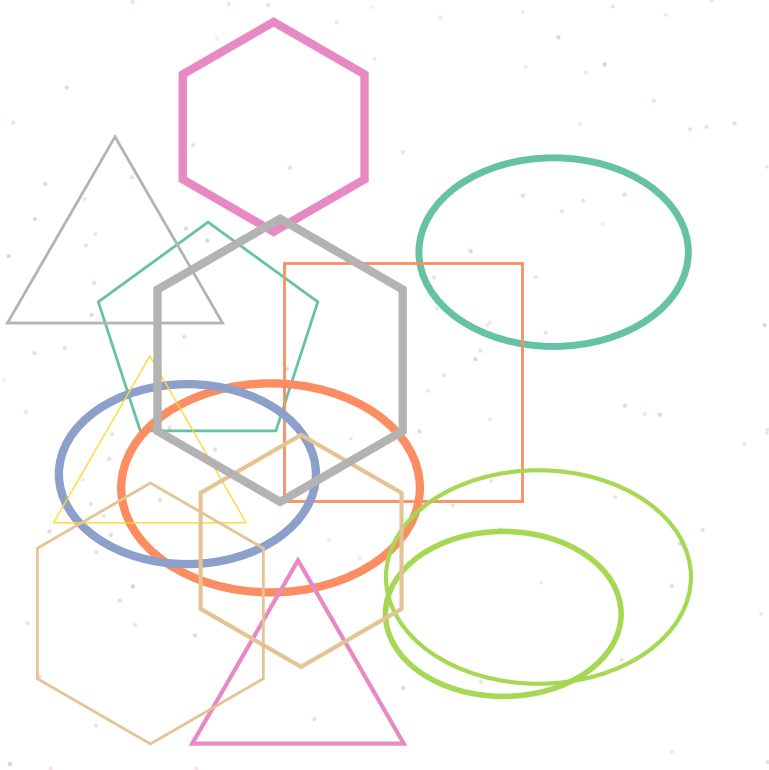[{"shape": "oval", "thickness": 2.5, "radius": 0.87, "center": [0.719, 0.673]}, {"shape": "pentagon", "thickness": 1, "radius": 0.75, "center": [0.27, 0.562]}, {"shape": "square", "thickness": 1, "radius": 0.77, "center": [0.524, 0.503]}, {"shape": "oval", "thickness": 3, "radius": 0.97, "center": [0.351, 0.366]}, {"shape": "oval", "thickness": 3, "radius": 0.83, "center": [0.243, 0.384]}, {"shape": "triangle", "thickness": 1.5, "radius": 0.79, "center": [0.387, 0.114]}, {"shape": "hexagon", "thickness": 3, "radius": 0.68, "center": [0.355, 0.835]}, {"shape": "oval", "thickness": 2, "radius": 0.77, "center": [0.654, 0.203]}, {"shape": "oval", "thickness": 1.5, "radius": 0.99, "center": [0.699, 0.251]}, {"shape": "triangle", "thickness": 0.5, "radius": 0.72, "center": [0.195, 0.393]}, {"shape": "hexagon", "thickness": 1.5, "radius": 0.75, "center": [0.391, 0.285]}, {"shape": "hexagon", "thickness": 1, "radius": 0.85, "center": [0.195, 0.203]}, {"shape": "triangle", "thickness": 1, "radius": 0.81, "center": [0.149, 0.661]}, {"shape": "hexagon", "thickness": 3, "radius": 0.92, "center": [0.364, 0.532]}]